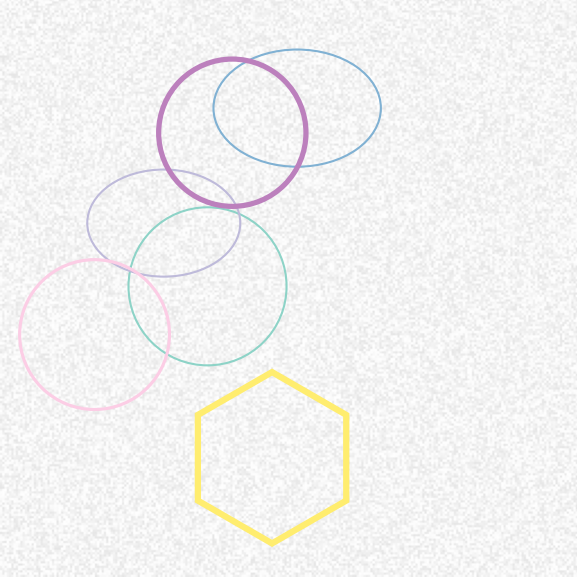[{"shape": "circle", "thickness": 1, "radius": 0.68, "center": [0.359, 0.503]}, {"shape": "oval", "thickness": 1, "radius": 0.66, "center": [0.284, 0.613]}, {"shape": "oval", "thickness": 1, "radius": 0.72, "center": [0.515, 0.812]}, {"shape": "circle", "thickness": 1.5, "radius": 0.65, "center": [0.164, 0.42]}, {"shape": "circle", "thickness": 2.5, "radius": 0.64, "center": [0.402, 0.769]}, {"shape": "hexagon", "thickness": 3, "radius": 0.74, "center": [0.471, 0.206]}]